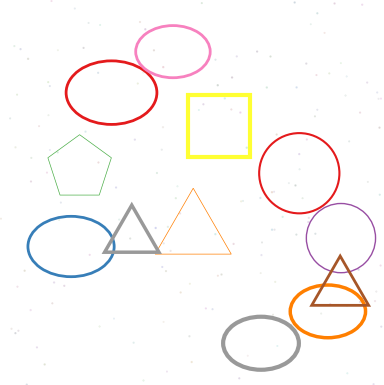[{"shape": "circle", "thickness": 1.5, "radius": 0.52, "center": [0.777, 0.55]}, {"shape": "oval", "thickness": 2, "radius": 0.59, "center": [0.29, 0.759]}, {"shape": "oval", "thickness": 2, "radius": 0.56, "center": [0.185, 0.36]}, {"shape": "pentagon", "thickness": 0.5, "radius": 0.43, "center": [0.207, 0.563]}, {"shape": "circle", "thickness": 1, "radius": 0.45, "center": [0.886, 0.382]}, {"shape": "oval", "thickness": 2.5, "radius": 0.49, "center": [0.852, 0.191]}, {"shape": "triangle", "thickness": 0.5, "radius": 0.57, "center": [0.502, 0.397]}, {"shape": "square", "thickness": 3, "radius": 0.41, "center": [0.568, 0.673]}, {"shape": "triangle", "thickness": 2, "radius": 0.43, "center": [0.884, 0.25]}, {"shape": "oval", "thickness": 2, "radius": 0.48, "center": [0.449, 0.866]}, {"shape": "triangle", "thickness": 2.5, "radius": 0.41, "center": [0.342, 0.386]}, {"shape": "oval", "thickness": 3, "radius": 0.49, "center": [0.678, 0.108]}]